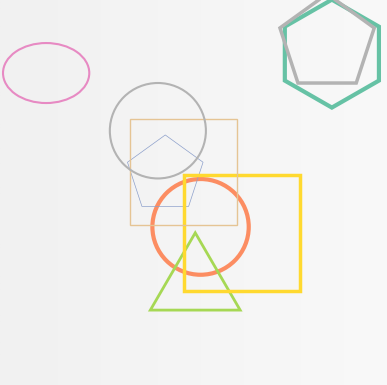[{"shape": "hexagon", "thickness": 3, "radius": 0.7, "center": [0.856, 0.861]}, {"shape": "circle", "thickness": 3, "radius": 0.62, "center": [0.518, 0.411]}, {"shape": "pentagon", "thickness": 0.5, "radius": 0.51, "center": [0.427, 0.547]}, {"shape": "oval", "thickness": 1.5, "radius": 0.56, "center": [0.119, 0.81]}, {"shape": "triangle", "thickness": 2, "radius": 0.67, "center": [0.504, 0.261]}, {"shape": "square", "thickness": 2.5, "radius": 0.75, "center": [0.623, 0.395]}, {"shape": "square", "thickness": 1, "radius": 0.69, "center": [0.473, 0.553]}, {"shape": "pentagon", "thickness": 2.5, "radius": 0.64, "center": [0.844, 0.888]}, {"shape": "circle", "thickness": 1.5, "radius": 0.62, "center": [0.407, 0.66]}]